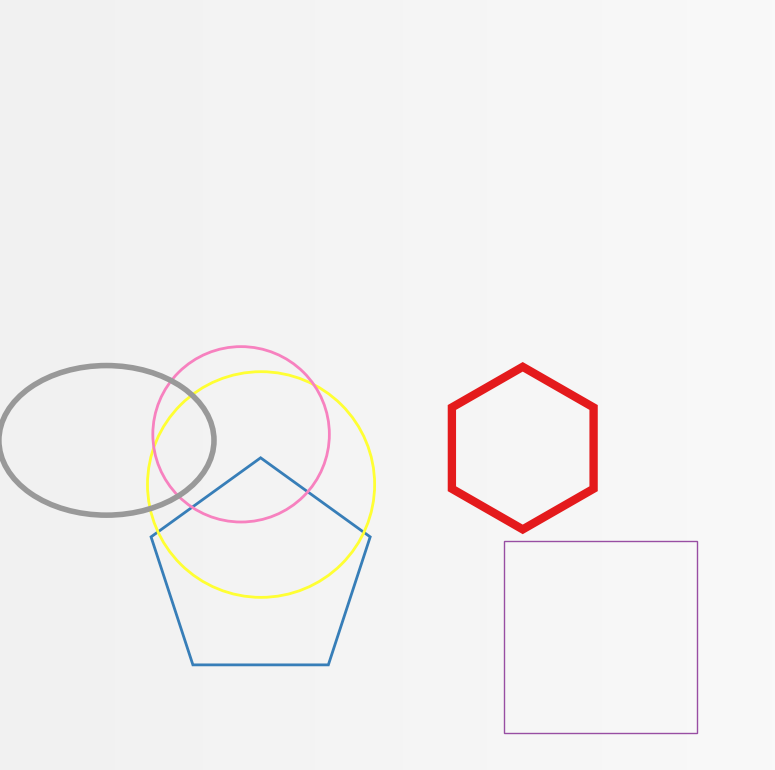[{"shape": "hexagon", "thickness": 3, "radius": 0.53, "center": [0.675, 0.418]}, {"shape": "pentagon", "thickness": 1, "radius": 0.74, "center": [0.336, 0.257]}, {"shape": "square", "thickness": 0.5, "radius": 0.62, "center": [0.775, 0.172]}, {"shape": "circle", "thickness": 1, "radius": 0.73, "center": [0.337, 0.371]}, {"shape": "circle", "thickness": 1, "radius": 0.57, "center": [0.311, 0.436]}, {"shape": "oval", "thickness": 2, "radius": 0.69, "center": [0.137, 0.428]}]